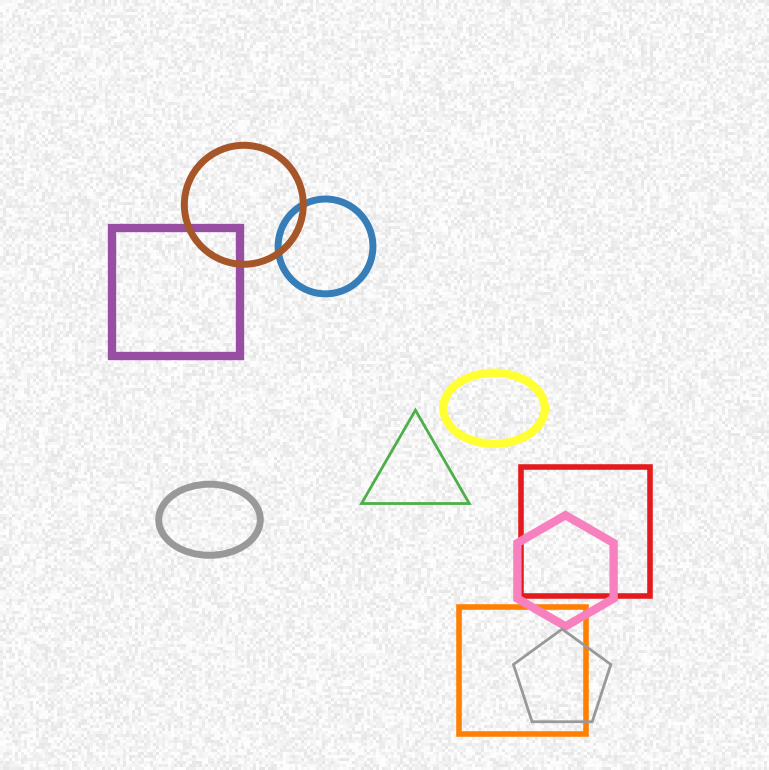[{"shape": "square", "thickness": 2, "radius": 0.42, "center": [0.761, 0.31]}, {"shape": "circle", "thickness": 2.5, "radius": 0.31, "center": [0.423, 0.68]}, {"shape": "triangle", "thickness": 1, "radius": 0.4, "center": [0.54, 0.386]}, {"shape": "square", "thickness": 3, "radius": 0.42, "center": [0.229, 0.62]}, {"shape": "square", "thickness": 2, "radius": 0.41, "center": [0.678, 0.129]}, {"shape": "oval", "thickness": 3, "radius": 0.33, "center": [0.642, 0.47]}, {"shape": "circle", "thickness": 2.5, "radius": 0.39, "center": [0.317, 0.734]}, {"shape": "hexagon", "thickness": 3, "radius": 0.36, "center": [0.734, 0.259]}, {"shape": "oval", "thickness": 2.5, "radius": 0.33, "center": [0.272, 0.325]}, {"shape": "pentagon", "thickness": 1, "radius": 0.33, "center": [0.73, 0.116]}]